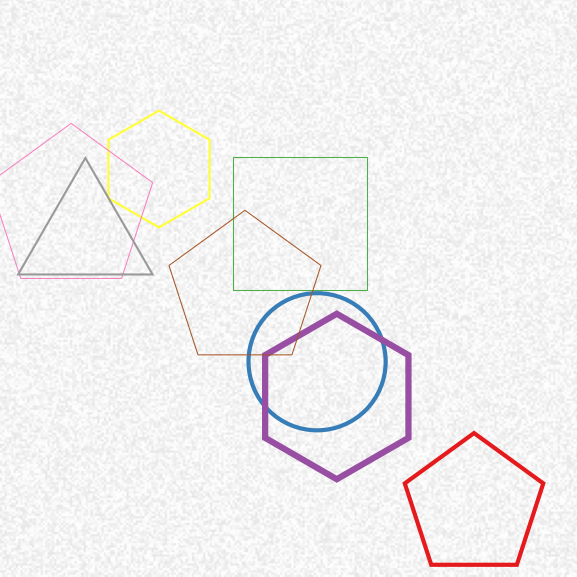[{"shape": "pentagon", "thickness": 2, "radius": 0.63, "center": [0.821, 0.123]}, {"shape": "circle", "thickness": 2, "radius": 0.59, "center": [0.549, 0.373]}, {"shape": "square", "thickness": 0.5, "radius": 0.58, "center": [0.519, 0.612]}, {"shape": "hexagon", "thickness": 3, "radius": 0.72, "center": [0.583, 0.313]}, {"shape": "hexagon", "thickness": 1, "radius": 0.51, "center": [0.275, 0.706]}, {"shape": "pentagon", "thickness": 0.5, "radius": 0.69, "center": [0.424, 0.497]}, {"shape": "pentagon", "thickness": 0.5, "radius": 0.74, "center": [0.123, 0.637]}, {"shape": "triangle", "thickness": 1, "radius": 0.67, "center": [0.148, 0.591]}]